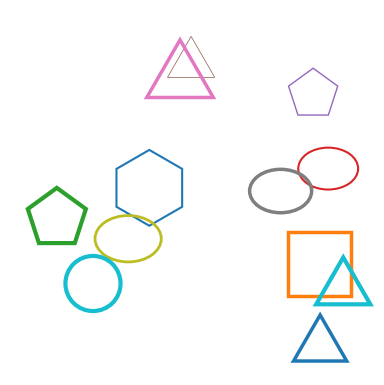[{"shape": "hexagon", "thickness": 1.5, "radius": 0.49, "center": [0.388, 0.512]}, {"shape": "triangle", "thickness": 2.5, "radius": 0.4, "center": [0.832, 0.102]}, {"shape": "square", "thickness": 2.5, "radius": 0.41, "center": [0.83, 0.315]}, {"shape": "pentagon", "thickness": 3, "radius": 0.4, "center": [0.148, 0.433]}, {"shape": "oval", "thickness": 1.5, "radius": 0.39, "center": [0.852, 0.562]}, {"shape": "pentagon", "thickness": 1, "radius": 0.34, "center": [0.813, 0.756]}, {"shape": "triangle", "thickness": 0.5, "radius": 0.35, "center": [0.496, 0.834]}, {"shape": "triangle", "thickness": 2.5, "radius": 0.5, "center": [0.468, 0.797]}, {"shape": "oval", "thickness": 2.5, "radius": 0.4, "center": [0.729, 0.504]}, {"shape": "oval", "thickness": 2, "radius": 0.43, "center": [0.333, 0.38]}, {"shape": "triangle", "thickness": 3, "radius": 0.41, "center": [0.892, 0.25]}, {"shape": "circle", "thickness": 3, "radius": 0.36, "center": [0.242, 0.264]}]